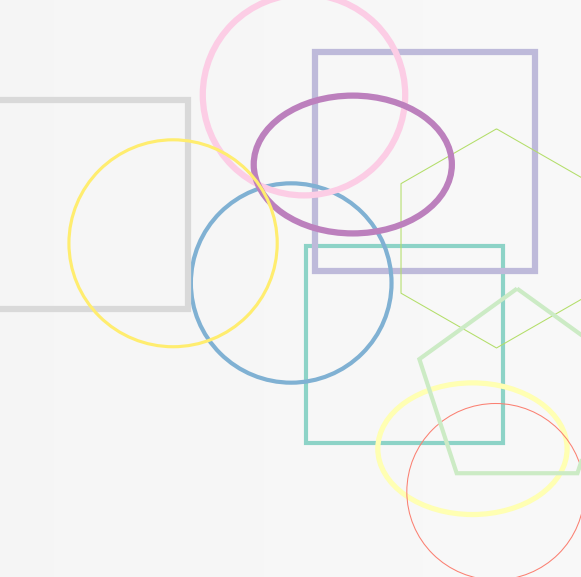[{"shape": "square", "thickness": 2, "radius": 0.85, "center": [0.696, 0.403]}, {"shape": "oval", "thickness": 2.5, "radius": 0.81, "center": [0.813, 0.222]}, {"shape": "square", "thickness": 3, "radius": 0.95, "center": [0.731, 0.72]}, {"shape": "circle", "thickness": 0.5, "radius": 0.76, "center": [0.853, 0.148]}, {"shape": "circle", "thickness": 2, "radius": 0.86, "center": [0.501, 0.509]}, {"shape": "hexagon", "thickness": 0.5, "radius": 0.95, "center": [0.854, 0.586]}, {"shape": "circle", "thickness": 3, "radius": 0.87, "center": [0.523, 0.835]}, {"shape": "square", "thickness": 3, "radius": 0.9, "center": [0.142, 0.645]}, {"shape": "oval", "thickness": 3, "radius": 0.85, "center": [0.607, 0.714]}, {"shape": "pentagon", "thickness": 2, "radius": 0.88, "center": [0.89, 0.323]}, {"shape": "circle", "thickness": 1.5, "radius": 0.9, "center": [0.298, 0.578]}]